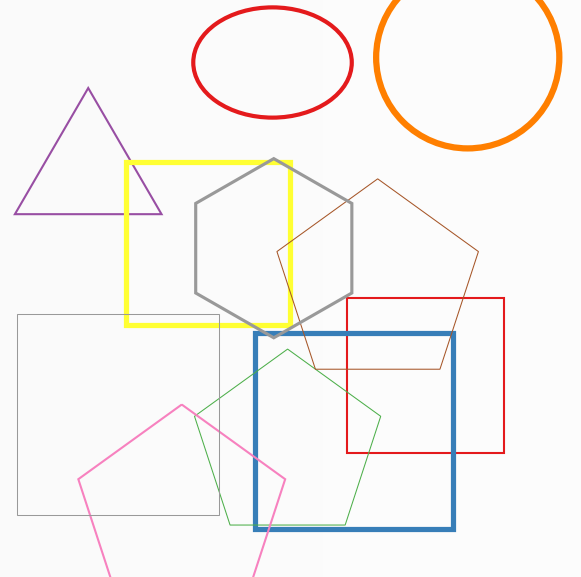[{"shape": "square", "thickness": 1, "radius": 0.67, "center": [0.732, 0.349]}, {"shape": "oval", "thickness": 2, "radius": 0.68, "center": [0.469, 0.891]}, {"shape": "square", "thickness": 2.5, "radius": 0.85, "center": [0.609, 0.253]}, {"shape": "pentagon", "thickness": 0.5, "radius": 0.84, "center": [0.495, 0.226]}, {"shape": "triangle", "thickness": 1, "radius": 0.73, "center": [0.152, 0.701]}, {"shape": "circle", "thickness": 3, "radius": 0.79, "center": [0.805, 0.9]}, {"shape": "square", "thickness": 2.5, "radius": 0.71, "center": [0.359, 0.577]}, {"shape": "pentagon", "thickness": 0.5, "radius": 0.91, "center": [0.65, 0.507]}, {"shape": "pentagon", "thickness": 1, "radius": 0.94, "center": [0.313, 0.112]}, {"shape": "hexagon", "thickness": 1.5, "radius": 0.78, "center": [0.471, 0.569]}, {"shape": "square", "thickness": 0.5, "radius": 0.87, "center": [0.203, 0.281]}]